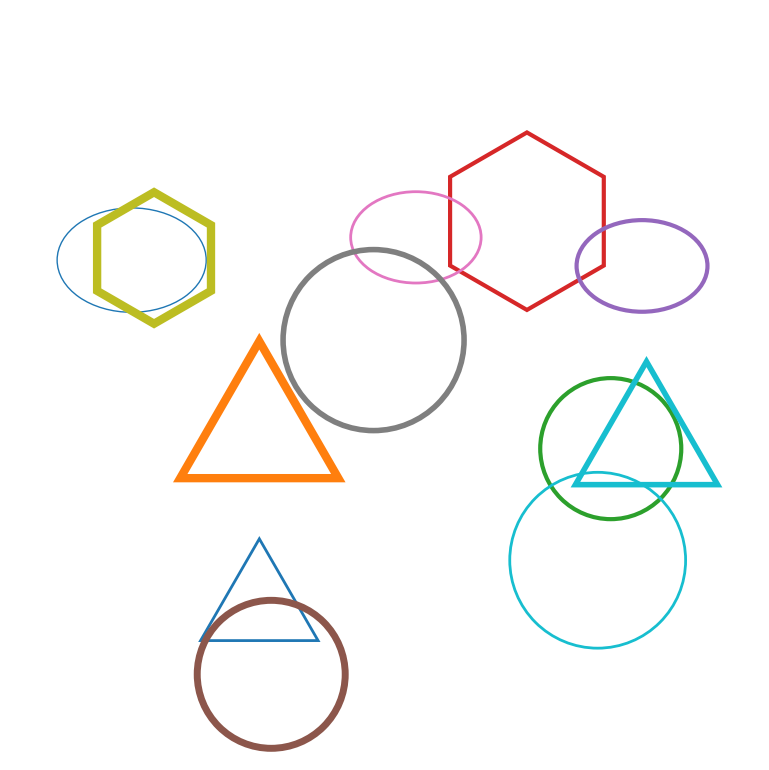[{"shape": "triangle", "thickness": 1, "radius": 0.44, "center": [0.337, 0.212]}, {"shape": "oval", "thickness": 0.5, "radius": 0.48, "center": [0.171, 0.662]}, {"shape": "triangle", "thickness": 3, "radius": 0.59, "center": [0.337, 0.438]}, {"shape": "circle", "thickness": 1.5, "radius": 0.46, "center": [0.793, 0.417]}, {"shape": "hexagon", "thickness": 1.5, "radius": 0.58, "center": [0.684, 0.713]}, {"shape": "oval", "thickness": 1.5, "radius": 0.43, "center": [0.834, 0.655]}, {"shape": "circle", "thickness": 2.5, "radius": 0.48, "center": [0.352, 0.124]}, {"shape": "oval", "thickness": 1, "radius": 0.42, "center": [0.54, 0.692]}, {"shape": "circle", "thickness": 2, "radius": 0.59, "center": [0.485, 0.558]}, {"shape": "hexagon", "thickness": 3, "radius": 0.43, "center": [0.2, 0.665]}, {"shape": "triangle", "thickness": 2, "radius": 0.53, "center": [0.84, 0.424]}, {"shape": "circle", "thickness": 1, "radius": 0.57, "center": [0.776, 0.272]}]